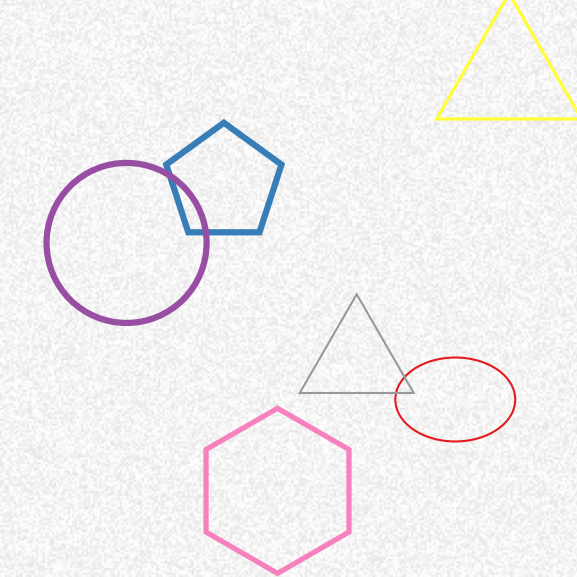[{"shape": "oval", "thickness": 1, "radius": 0.52, "center": [0.788, 0.307]}, {"shape": "pentagon", "thickness": 3, "radius": 0.52, "center": [0.388, 0.682]}, {"shape": "circle", "thickness": 3, "radius": 0.69, "center": [0.219, 0.578]}, {"shape": "triangle", "thickness": 1.5, "radius": 0.72, "center": [0.882, 0.866]}, {"shape": "hexagon", "thickness": 2.5, "radius": 0.71, "center": [0.481, 0.149]}, {"shape": "triangle", "thickness": 1, "radius": 0.57, "center": [0.618, 0.376]}]